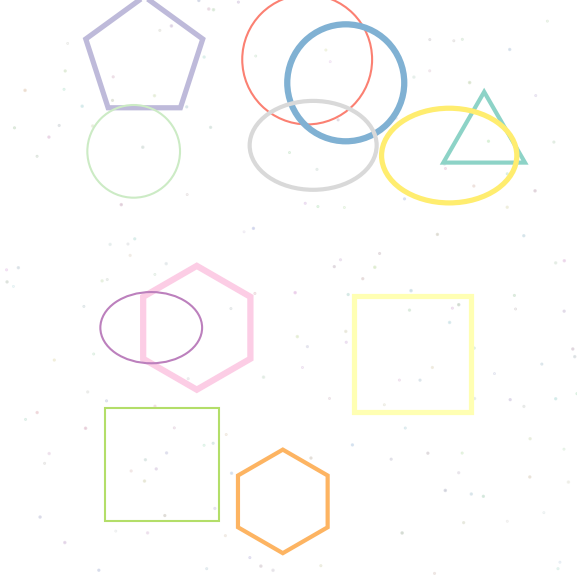[{"shape": "triangle", "thickness": 2, "radius": 0.41, "center": [0.838, 0.758]}, {"shape": "square", "thickness": 2.5, "radius": 0.5, "center": [0.714, 0.386]}, {"shape": "pentagon", "thickness": 2.5, "radius": 0.53, "center": [0.25, 0.899]}, {"shape": "circle", "thickness": 1, "radius": 0.56, "center": [0.532, 0.896]}, {"shape": "circle", "thickness": 3, "radius": 0.51, "center": [0.599, 0.856]}, {"shape": "hexagon", "thickness": 2, "radius": 0.45, "center": [0.49, 0.131]}, {"shape": "square", "thickness": 1, "radius": 0.49, "center": [0.28, 0.195]}, {"shape": "hexagon", "thickness": 3, "radius": 0.54, "center": [0.341, 0.432]}, {"shape": "oval", "thickness": 2, "radius": 0.55, "center": [0.542, 0.747]}, {"shape": "oval", "thickness": 1, "radius": 0.44, "center": [0.262, 0.432]}, {"shape": "circle", "thickness": 1, "radius": 0.4, "center": [0.231, 0.737]}, {"shape": "oval", "thickness": 2.5, "radius": 0.59, "center": [0.778, 0.73]}]